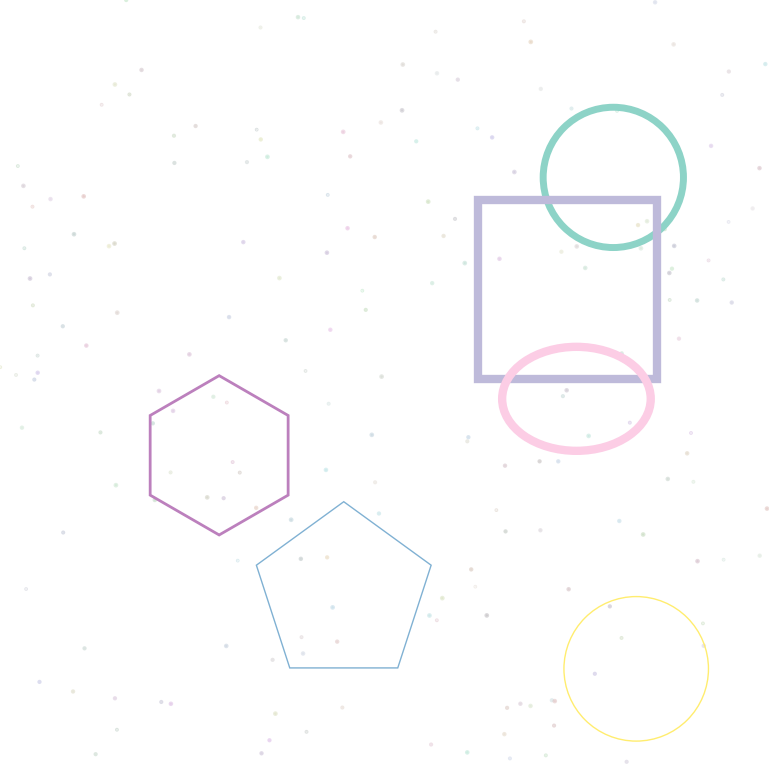[{"shape": "circle", "thickness": 2.5, "radius": 0.46, "center": [0.797, 0.77]}, {"shape": "square", "thickness": 3, "radius": 0.58, "center": [0.737, 0.624]}, {"shape": "pentagon", "thickness": 0.5, "radius": 0.6, "center": [0.446, 0.229]}, {"shape": "oval", "thickness": 3, "radius": 0.48, "center": [0.749, 0.482]}, {"shape": "hexagon", "thickness": 1, "radius": 0.52, "center": [0.285, 0.409]}, {"shape": "circle", "thickness": 0.5, "radius": 0.47, "center": [0.826, 0.131]}]